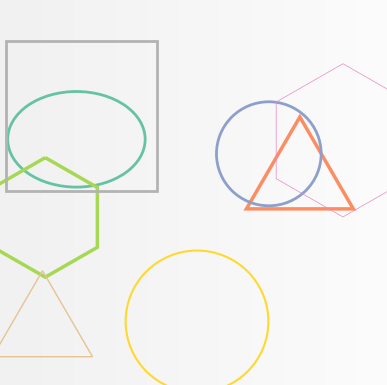[{"shape": "oval", "thickness": 2, "radius": 0.89, "center": [0.197, 0.638]}, {"shape": "triangle", "thickness": 2.5, "radius": 0.8, "center": [0.774, 0.537]}, {"shape": "circle", "thickness": 2, "radius": 0.68, "center": [0.694, 0.601]}, {"shape": "hexagon", "thickness": 0.5, "radius": 1.0, "center": [0.885, 0.635]}, {"shape": "hexagon", "thickness": 2.5, "radius": 0.78, "center": [0.117, 0.435]}, {"shape": "circle", "thickness": 1.5, "radius": 0.92, "center": [0.508, 0.165]}, {"shape": "triangle", "thickness": 1, "radius": 0.74, "center": [0.11, 0.148]}, {"shape": "square", "thickness": 2, "radius": 0.97, "center": [0.21, 0.699]}]